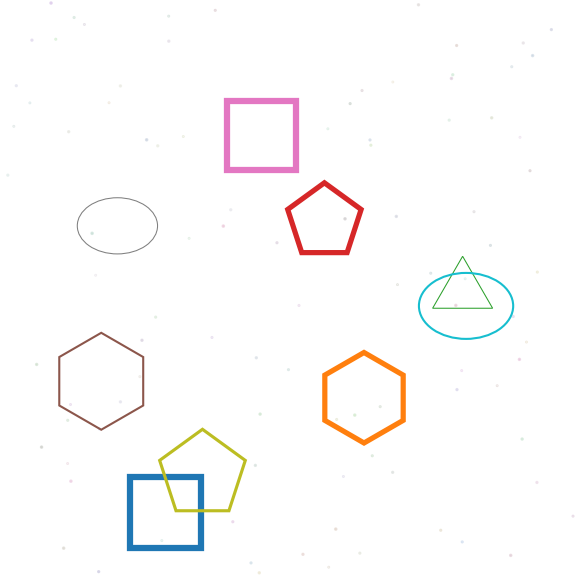[{"shape": "square", "thickness": 3, "radius": 0.31, "center": [0.286, 0.112]}, {"shape": "hexagon", "thickness": 2.5, "radius": 0.39, "center": [0.63, 0.31]}, {"shape": "triangle", "thickness": 0.5, "radius": 0.3, "center": [0.801, 0.495]}, {"shape": "pentagon", "thickness": 2.5, "radius": 0.33, "center": [0.562, 0.616]}, {"shape": "hexagon", "thickness": 1, "radius": 0.42, "center": [0.175, 0.339]}, {"shape": "square", "thickness": 3, "radius": 0.3, "center": [0.453, 0.765]}, {"shape": "oval", "thickness": 0.5, "radius": 0.35, "center": [0.203, 0.608]}, {"shape": "pentagon", "thickness": 1.5, "radius": 0.39, "center": [0.351, 0.178]}, {"shape": "oval", "thickness": 1, "radius": 0.41, "center": [0.807, 0.469]}]